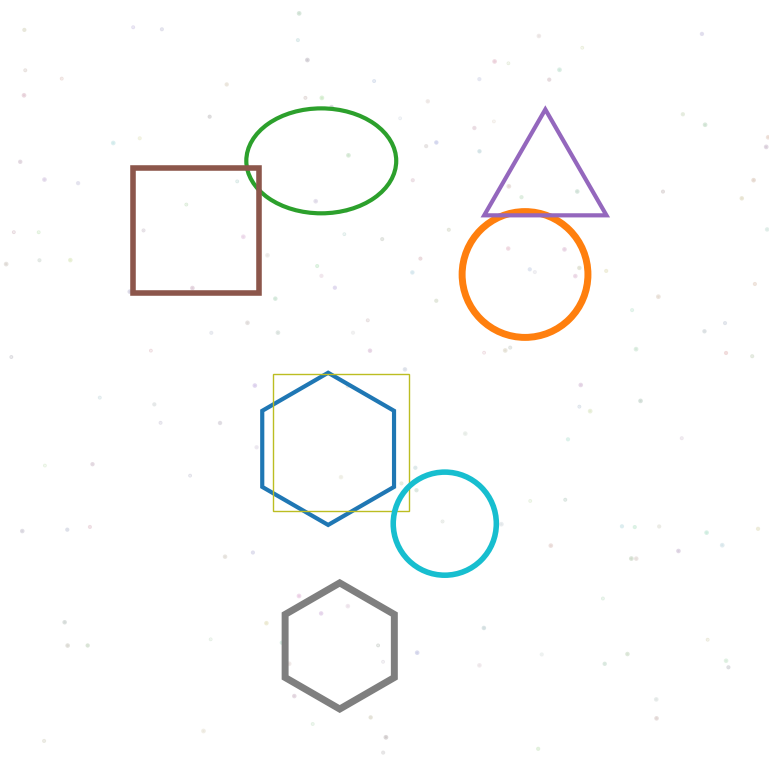[{"shape": "hexagon", "thickness": 1.5, "radius": 0.49, "center": [0.426, 0.417]}, {"shape": "circle", "thickness": 2.5, "radius": 0.41, "center": [0.682, 0.644]}, {"shape": "oval", "thickness": 1.5, "radius": 0.49, "center": [0.417, 0.791]}, {"shape": "triangle", "thickness": 1.5, "radius": 0.46, "center": [0.708, 0.766]}, {"shape": "square", "thickness": 2, "radius": 0.41, "center": [0.255, 0.701]}, {"shape": "hexagon", "thickness": 2.5, "radius": 0.41, "center": [0.441, 0.161]}, {"shape": "square", "thickness": 0.5, "radius": 0.44, "center": [0.443, 0.425]}, {"shape": "circle", "thickness": 2, "radius": 0.33, "center": [0.578, 0.32]}]